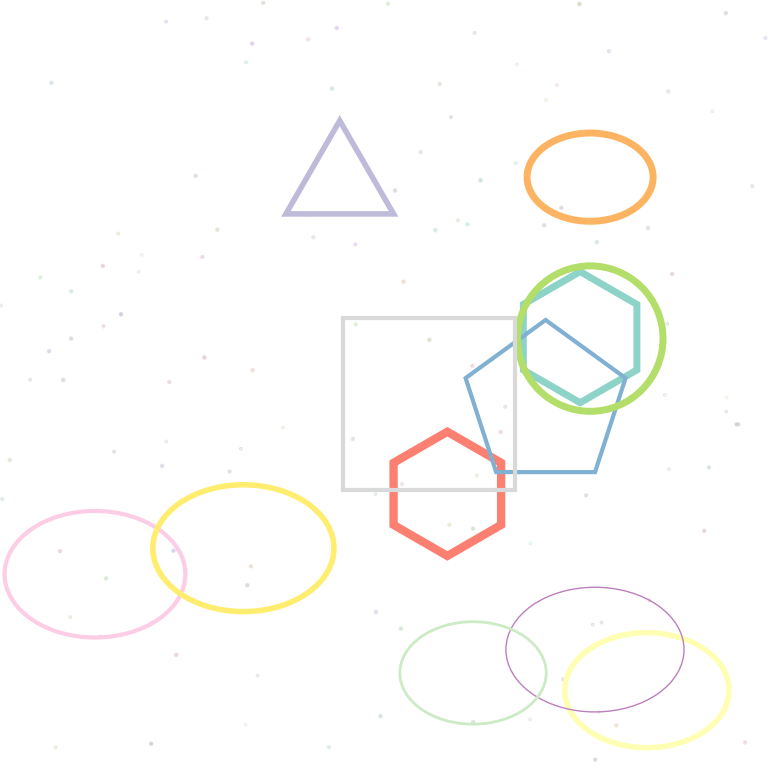[{"shape": "hexagon", "thickness": 2.5, "radius": 0.43, "center": [0.753, 0.562]}, {"shape": "oval", "thickness": 2, "radius": 0.53, "center": [0.84, 0.104]}, {"shape": "triangle", "thickness": 2, "radius": 0.4, "center": [0.441, 0.763]}, {"shape": "hexagon", "thickness": 3, "radius": 0.4, "center": [0.581, 0.359]}, {"shape": "pentagon", "thickness": 1.5, "radius": 0.55, "center": [0.709, 0.475]}, {"shape": "oval", "thickness": 2.5, "radius": 0.41, "center": [0.766, 0.77]}, {"shape": "circle", "thickness": 2.5, "radius": 0.47, "center": [0.767, 0.56]}, {"shape": "oval", "thickness": 1.5, "radius": 0.59, "center": [0.123, 0.254]}, {"shape": "square", "thickness": 1.5, "radius": 0.56, "center": [0.557, 0.475]}, {"shape": "oval", "thickness": 0.5, "radius": 0.58, "center": [0.773, 0.156]}, {"shape": "oval", "thickness": 1, "radius": 0.48, "center": [0.614, 0.126]}, {"shape": "oval", "thickness": 2, "radius": 0.59, "center": [0.316, 0.288]}]